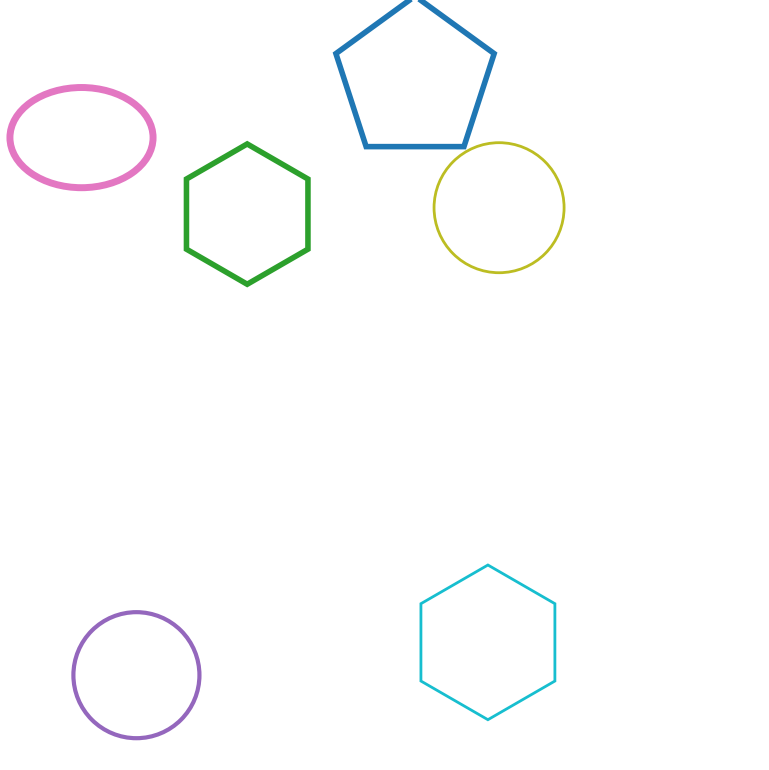[{"shape": "pentagon", "thickness": 2, "radius": 0.54, "center": [0.539, 0.897]}, {"shape": "hexagon", "thickness": 2, "radius": 0.46, "center": [0.321, 0.722]}, {"shape": "circle", "thickness": 1.5, "radius": 0.41, "center": [0.177, 0.123]}, {"shape": "oval", "thickness": 2.5, "radius": 0.46, "center": [0.106, 0.821]}, {"shape": "circle", "thickness": 1, "radius": 0.42, "center": [0.648, 0.73]}, {"shape": "hexagon", "thickness": 1, "radius": 0.5, "center": [0.634, 0.166]}]